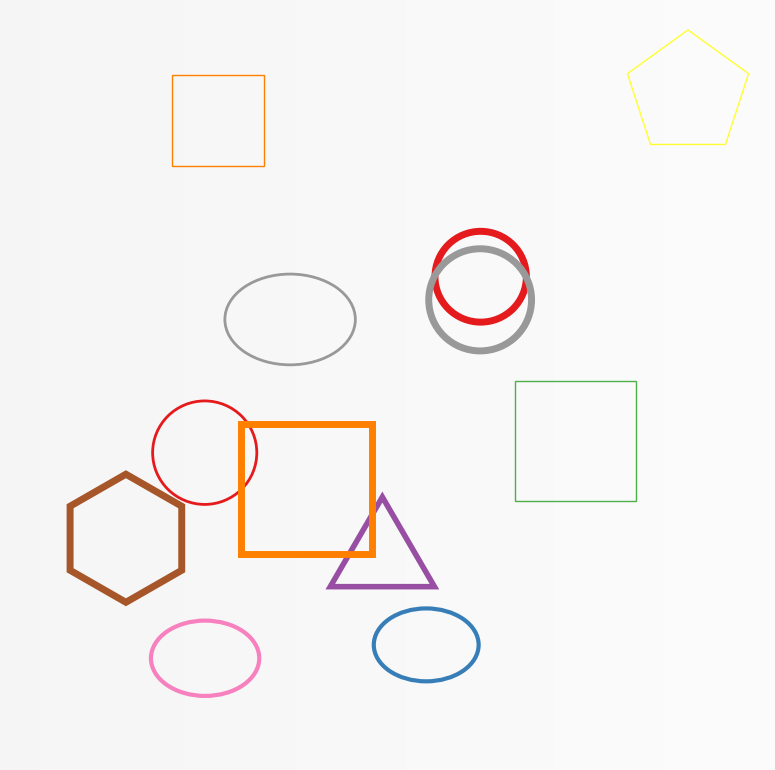[{"shape": "circle", "thickness": 1, "radius": 0.34, "center": [0.264, 0.412]}, {"shape": "circle", "thickness": 2.5, "radius": 0.29, "center": [0.62, 0.641]}, {"shape": "oval", "thickness": 1.5, "radius": 0.34, "center": [0.55, 0.163]}, {"shape": "square", "thickness": 0.5, "radius": 0.39, "center": [0.742, 0.427]}, {"shape": "triangle", "thickness": 2, "radius": 0.39, "center": [0.493, 0.277]}, {"shape": "square", "thickness": 0.5, "radius": 0.3, "center": [0.281, 0.844]}, {"shape": "square", "thickness": 2.5, "radius": 0.42, "center": [0.395, 0.365]}, {"shape": "pentagon", "thickness": 0.5, "radius": 0.41, "center": [0.888, 0.879]}, {"shape": "hexagon", "thickness": 2.5, "radius": 0.42, "center": [0.162, 0.301]}, {"shape": "oval", "thickness": 1.5, "radius": 0.35, "center": [0.265, 0.145]}, {"shape": "circle", "thickness": 2.5, "radius": 0.33, "center": [0.62, 0.611]}, {"shape": "oval", "thickness": 1, "radius": 0.42, "center": [0.374, 0.585]}]